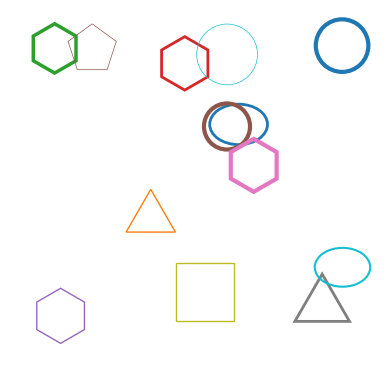[{"shape": "oval", "thickness": 2, "radius": 0.38, "center": [0.62, 0.677]}, {"shape": "circle", "thickness": 3, "radius": 0.34, "center": [0.889, 0.882]}, {"shape": "triangle", "thickness": 1, "radius": 0.37, "center": [0.392, 0.434]}, {"shape": "hexagon", "thickness": 2.5, "radius": 0.32, "center": [0.142, 0.874]}, {"shape": "hexagon", "thickness": 2, "radius": 0.35, "center": [0.48, 0.835]}, {"shape": "hexagon", "thickness": 1, "radius": 0.36, "center": [0.157, 0.18]}, {"shape": "circle", "thickness": 3, "radius": 0.3, "center": [0.59, 0.671]}, {"shape": "pentagon", "thickness": 0.5, "radius": 0.33, "center": [0.239, 0.872]}, {"shape": "hexagon", "thickness": 3, "radius": 0.34, "center": [0.659, 0.571]}, {"shape": "triangle", "thickness": 2, "radius": 0.41, "center": [0.837, 0.206]}, {"shape": "square", "thickness": 1, "radius": 0.38, "center": [0.531, 0.241]}, {"shape": "circle", "thickness": 0.5, "radius": 0.39, "center": [0.59, 0.859]}, {"shape": "oval", "thickness": 1.5, "radius": 0.36, "center": [0.89, 0.306]}]